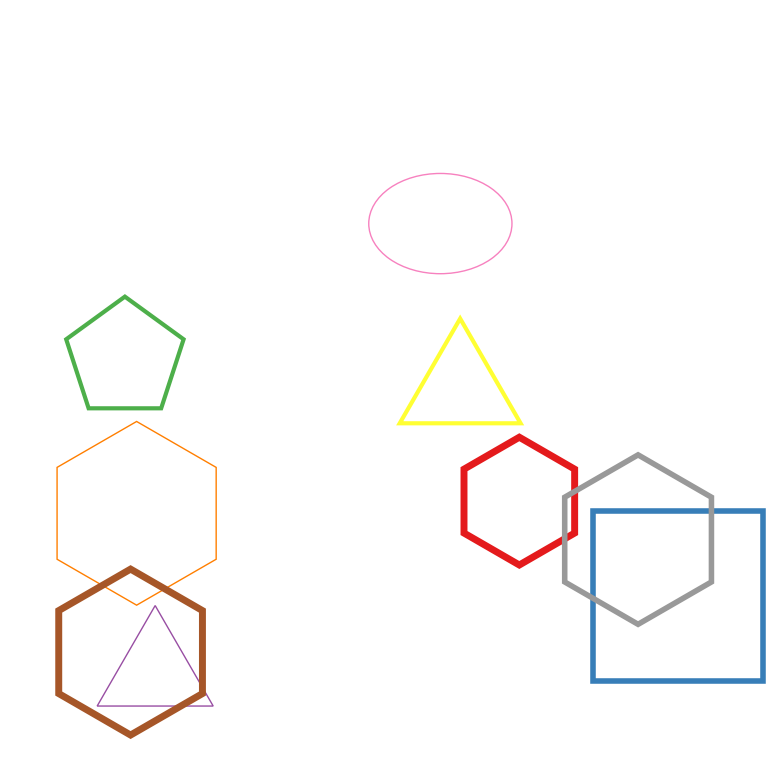[{"shape": "hexagon", "thickness": 2.5, "radius": 0.41, "center": [0.674, 0.349]}, {"shape": "square", "thickness": 2, "radius": 0.55, "center": [0.881, 0.226]}, {"shape": "pentagon", "thickness": 1.5, "radius": 0.4, "center": [0.162, 0.535]}, {"shape": "triangle", "thickness": 0.5, "radius": 0.43, "center": [0.202, 0.127]}, {"shape": "hexagon", "thickness": 0.5, "radius": 0.6, "center": [0.177, 0.333]}, {"shape": "triangle", "thickness": 1.5, "radius": 0.45, "center": [0.598, 0.496]}, {"shape": "hexagon", "thickness": 2.5, "radius": 0.54, "center": [0.17, 0.153]}, {"shape": "oval", "thickness": 0.5, "radius": 0.46, "center": [0.572, 0.71]}, {"shape": "hexagon", "thickness": 2, "radius": 0.55, "center": [0.829, 0.299]}]